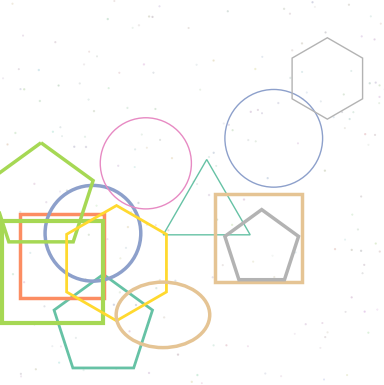[{"shape": "pentagon", "thickness": 2, "radius": 0.67, "center": [0.268, 0.153]}, {"shape": "triangle", "thickness": 1, "radius": 0.65, "center": [0.537, 0.455]}, {"shape": "square", "thickness": 2.5, "radius": 0.55, "center": [0.161, 0.336]}, {"shape": "circle", "thickness": 1, "radius": 0.63, "center": [0.711, 0.641]}, {"shape": "circle", "thickness": 2.5, "radius": 0.62, "center": [0.241, 0.394]}, {"shape": "circle", "thickness": 1, "radius": 0.59, "center": [0.379, 0.576]}, {"shape": "square", "thickness": 3, "radius": 0.66, "center": [0.137, 0.293]}, {"shape": "pentagon", "thickness": 2.5, "radius": 0.71, "center": [0.107, 0.487]}, {"shape": "hexagon", "thickness": 2, "radius": 0.75, "center": [0.303, 0.317]}, {"shape": "oval", "thickness": 2.5, "radius": 0.61, "center": [0.423, 0.182]}, {"shape": "square", "thickness": 2.5, "radius": 0.57, "center": [0.672, 0.382]}, {"shape": "pentagon", "thickness": 2.5, "radius": 0.5, "center": [0.68, 0.355]}, {"shape": "hexagon", "thickness": 1, "radius": 0.53, "center": [0.85, 0.796]}]